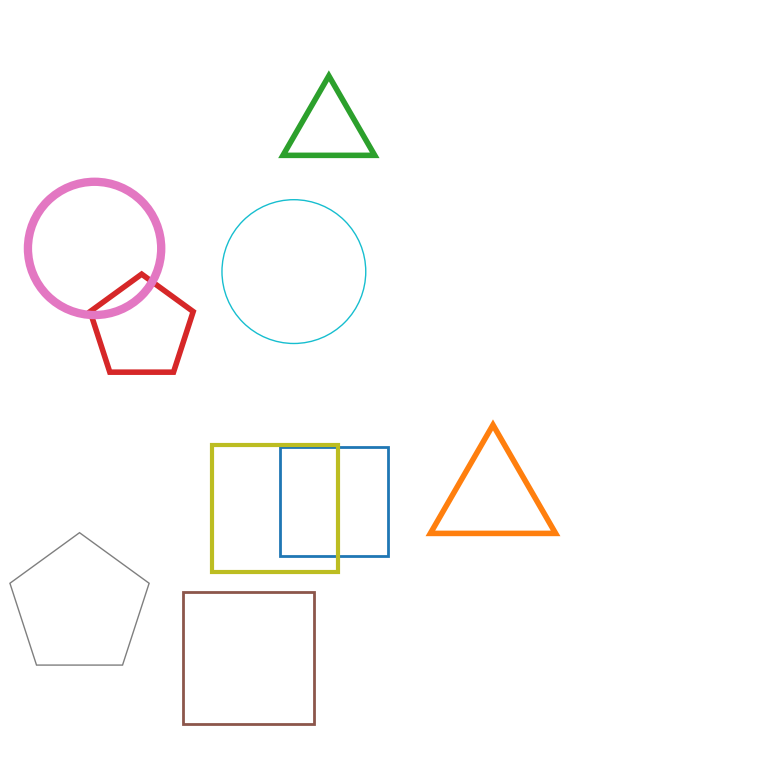[{"shape": "square", "thickness": 1, "radius": 0.35, "center": [0.434, 0.349]}, {"shape": "triangle", "thickness": 2, "radius": 0.47, "center": [0.64, 0.354]}, {"shape": "triangle", "thickness": 2, "radius": 0.34, "center": [0.427, 0.833]}, {"shape": "pentagon", "thickness": 2, "radius": 0.35, "center": [0.184, 0.574]}, {"shape": "square", "thickness": 1, "radius": 0.43, "center": [0.323, 0.145]}, {"shape": "circle", "thickness": 3, "radius": 0.43, "center": [0.123, 0.677]}, {"shape": "pentagon", "thickness": 0.5, "radius": 0.48, "center": [0.103, 0.213]}, {"shape": "square", "thickness": 1.5, "radius": 0.41, "center": [0.357, 0.34]}, {"shape": "circle", "thickness": 0.5, "radius": 0.47, "center": [0.382, 0.647]}]